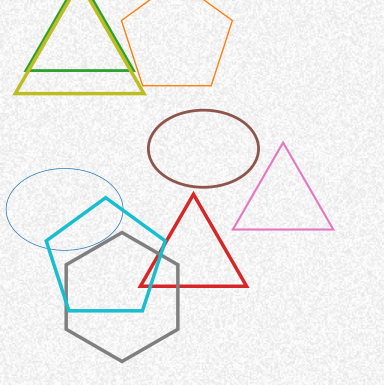[{"shape": "oval", "thickness": 0.5, "radius": 0.76, "center": [0.168, 0.456]}, {"shape": "pentagon", "thickness": 1, "radius": 0.76, "center": [0.459, 0.9]}, {"shape": "triangle", "thickness": 2, "radius": 0.81, "center": [0.207, 0.897]}, {"shape": "triangle", "thickness": 2.5, "radius": 0.8, "center": [0.503, 0.336]}, {"shape": "oval", "thickness": 2, "radius": 0.72, "center": [0.528, 0.614]}, {"shape": "triangle", "thickness": 1.5, "radius": 0.75, "center": [0.735, 0.479]}, {"shape": "hexagon", "thickness": 2.5, "radius": 0.84, "center": [0.317, 0.229]}, {"shape": "triangle", "thickness": 2.5, "radius": 0.96, "center": [0.207, 0.853]}, {"shape": "pentagon", "thickness": 2.5, "radius": 0.81, "center": [0.275, 0.324]}]